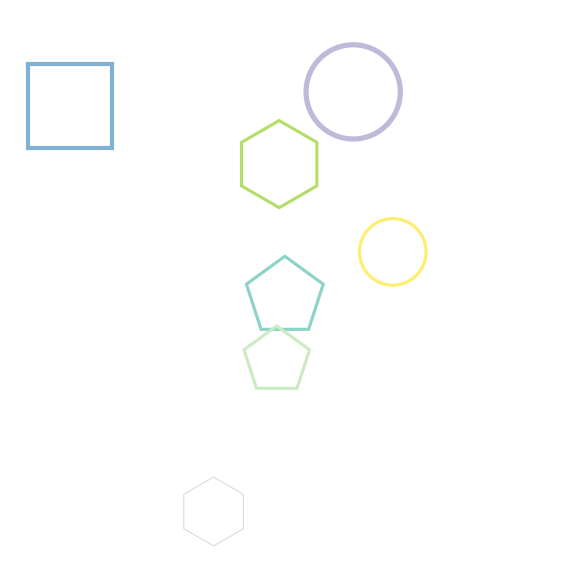[{"shape": "pentagon", "thickness": 1.5, "radius": 0.35, "center": [0.493, 0.485]}, {"shape": "circle", "thickness": 2.5, "radius": 0.41, "center": [0.612, 0.84]}, {"shape": "square", "thickness": 2, "radius": 0.36, "center": [0.122, 0.815]}, {"shape": "hexagon", "thickness": 1.5, "radius": 0.38, "center": [0.483, 0.715]}, {"shape": "hexagon", "thickness": 0.5, "radius": 0.3, "center": [0.37, 0.113]}, {"shape": "pentagon", "thickness": 1.5, "radius": 0.3, "center": [0.479, 0.375]}, {"shape": "circle", "thickness": 1.5, "radius": 0.29, "center": [0.68, 0.563]}]